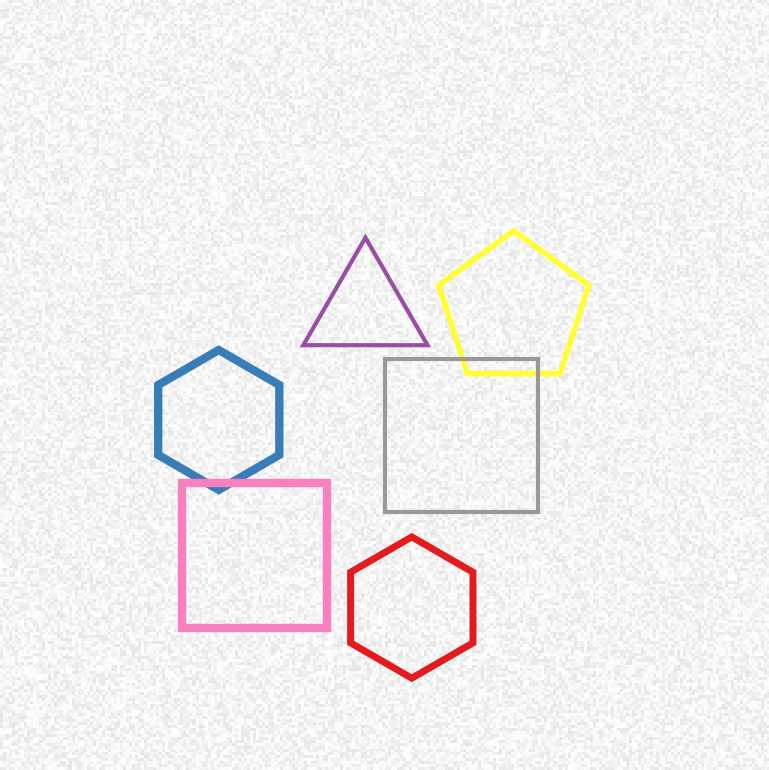[{"shape": "hexagon", "thickness": 2.5, "radius": 0.46, "center": [0.535, 0.211]}, {"shape": "hexagon", "thickness": 3, "radius": 0.45, "center": [0.284, 0.455]}, {"shape": "triangle", "thickness": 1.5, "radius": 0.47, "center": [0.475, 0.598]}, {"shape": "pentagon", "thickness": 2, "radius": 0.51, "center": [0.667, 0.598]}, {"shape": "square", "thickness": 3, "radius": 0.47, "center": [0.33, 0.279]}, {"shape": "square", "thickness": 1.5, "radius": 0.5, "center": [0.599, 0.434]}]